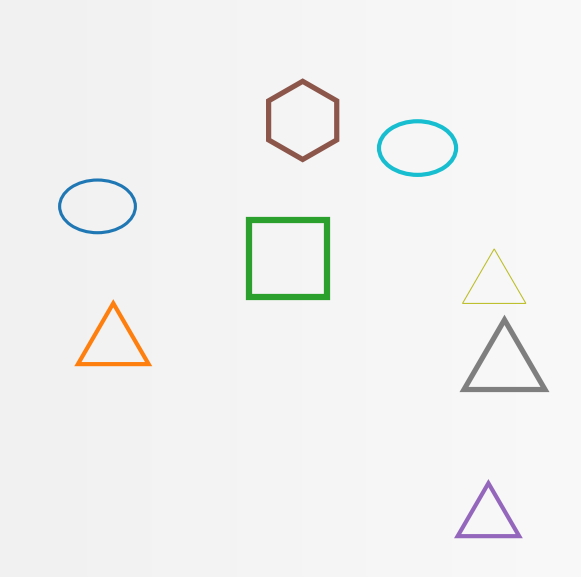[{"shape": "oval", "thickness": 1.5, "radius": 0.33, "center": [0.168, 0.642]}, {"shape": "triangle", "thickness": 2, "radius": 0.35, "center": [0.195, 0.404]}, {"shape": "square", "thickness": 3, "radius": 0.34, "center": [0.495, 0.551]}, {"shape": "triangle", "thickness": 2, "radius": 0.31, "center": [0.84, 0.101]}, {"shape": "hexagon", "thickness": 2.5, "radius": 0.34, "center": [0.521, 0.791]}, {"shape": "triangle", "thickness": 2.5, "radius": 0.4, "center": [0.868, 0.365]}, {"shape": "triangle", "thickness": 0.5, "radius": 0.31, "center": [0.85, 0.505]}, {"shape": "oval", "thickness": 2, "radius": 0.33, "center": [0.718, 0.743]}]